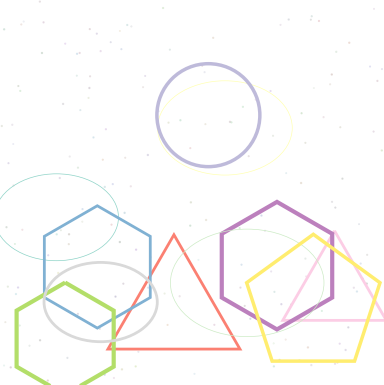[{"shape": "oval", "thickness": 0.5, "radius": 0.81, "center": [0.147, 0.436]}, {"shape": "oval", "thickness": 0.5, "radius": 0.87, "center": [0.584, 0.668]}, {"shape": "circle", "thickness": 2.5, "radius": 0.67, "center": [0.541, 0.701]}, {"shape": "triangle", "thickness": 2, "radius": 0.99, "center": [0.452, 0.192]}, {"shape": "hexagon", "thickness": 2, "radius": 0.79, "center": [0.253, 0.307]}, {"shape": "hexagon", "thickness": 3, "radius": 0.73, "center": [0.169, 0.12]}, {"shape": "triangle", "thickness": 2, "radius": 0.78, "center": [0.869, 0.245]}, {"shape": "oval", "thickness": 2, "radius": 0.74, "center": [0.261, 0.215]}, {"shape": "hexagon", "thickness": 3, "radius": 0.83, "center": [0.719, 0.31]}, {"shape": "oval", "thickness": 0.5, "radius": 1.0, "center": [0.642, 0.265]}, {"shape": "pentagon", "thickness": 2.5, "radius": 0.91, "center": [0.814, 0.209]}]